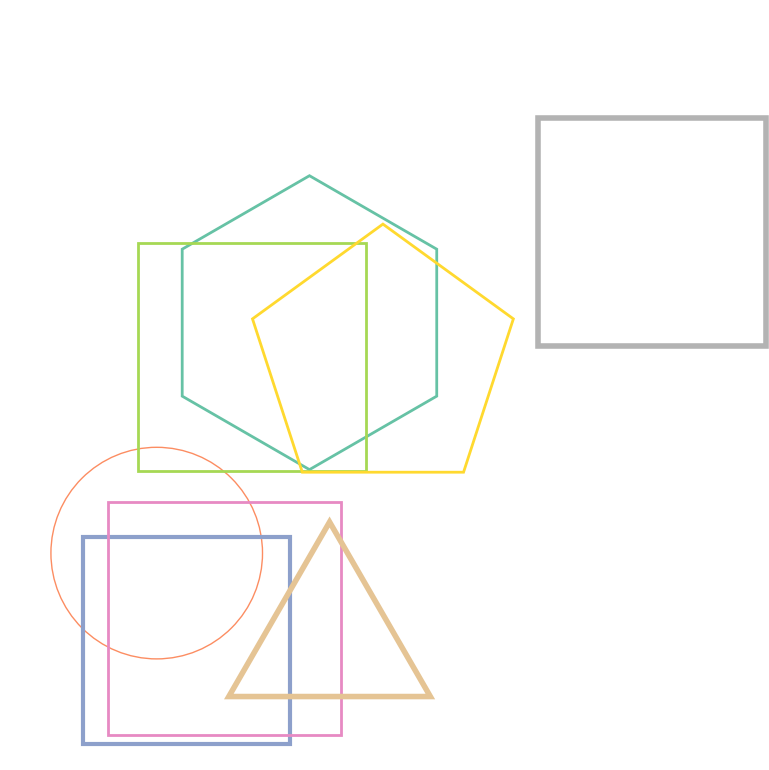[{"shape": "hexagon", "thickness": 1, "radius": 0.95, "center": [0.402, 0.581]}, {"shape": "circle", "thickness": 0.5, "radius": 0.69, "center": [0.204, 0.282]}, {"shape": "square", "thickness": 1.5, "radius": 0.67, "center": [0.242, 0.168]}, {"shape": "square", "thickness": 1, "radius": 0.76, "center": [0.292, 0.196]}, {"shape": "square", "thickness": 1, "radius": 0.74, "center": [0.327, 0.536]}, {"shape": "pentagon", "thickness": 1, "radius": 0.89, "center": [0.497, 0.531]}, {"shape": "triangle", "thickness": 2, "radius": 0.76, "center": [0.428, 0.171]}, {"shape": "square", "thickness": 2, "radius": 0.74, "center": [0.847, 0.699]}]